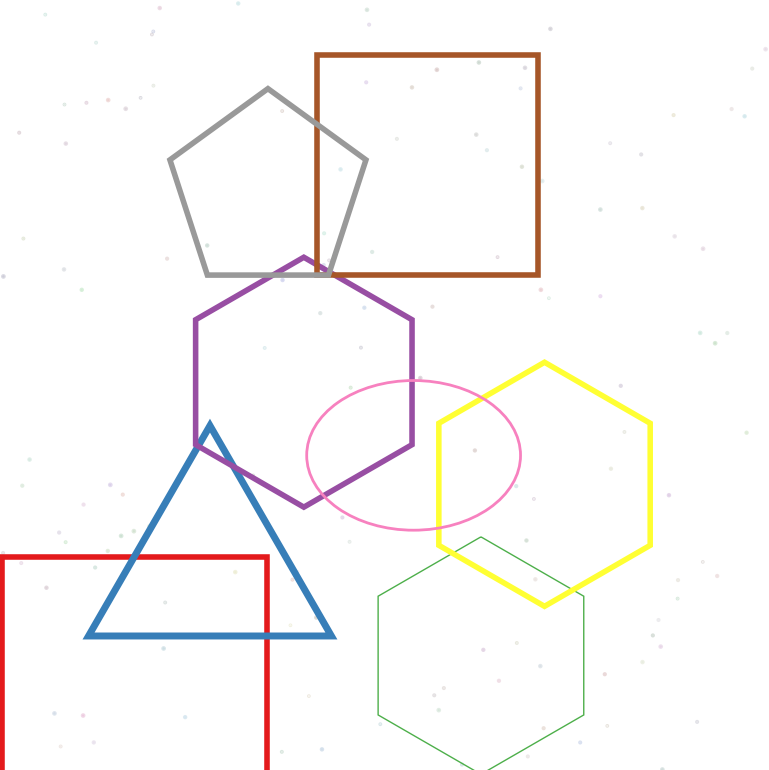[{"shape": "square", "thickness": 2, "radius": 0.86, "center": [0.175, 0.104]}, {"shape": "triangle", "thickness": 2.5, "radius": 0.91, "center": [0.273, 0.265]}, {"shape": "hexagon", "thickness": 0.5, "radius": 0.77, "center": [0.625, 0.149]}, {"shape": "hexagon", "thickness": 2, "radius": 0.81, "center": [0.395, 0.504]}, {"shape": "hexagon", "thickness": 2, "radius": 0.79, "center": [0.707, 0.371]}, {"shape": "square", "thickness": 2, "radius": 0.72, "center": [0.555, 0.786]}, {"shape": "oval", "thickness": 1, "radius": 0.69, "center": [0.537, 0.409]}, {"shape": "pentagon", "thickness": 2, "radius": 0.67, "center": [0.348, 0.751]}]